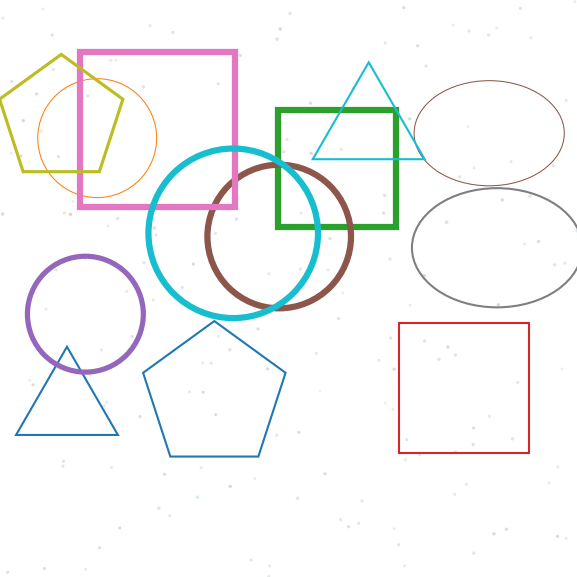[{"shape": "triangle", "thickness": 1, "radius": 0.51, "center": [0.116, 0.297]}, {"shape": "pentagon", "thickness": 1, "radius": 0.65, "center": [0.371, 0.313]}, {"shape": "circle", "thickness": 0.5, "radius": 0.51, "center": [0.168, 0.76]}, {"shape": "square", "thickness": 3, "radius": 0.51, "center": [0.583, 0.707]}, {"shape": "square", "thickness": 1, "radius": 0.56, "center": [0.803, 0.327]}, {"shape": "circle", "thickness": 2.5, "radius": 0.5, "center": [0.148, 0.455]}, {"shape": "oval", "thickness": 0.5, "radius": 0.65, "center": [0.847, 0.768]}, {"shape": "circle", "thickness": 3, "radius": 0.62, "center": [0.483, 0.59]}, {"shape": "square", "thickness": 3, "radius": 0.67, "center": [0.273, 0.776]}, {"shape": "oval", "thickness": 1, "radius": 0.74, "center": [0.861, 0.57]}, {"shape": "pentagon", "thickness": 1.5, "radius": 0.56, "center": [0.106, 0.793]}, {"shape": "circle", "thickness": 3, "radius": 0.73, "center": [0.404, 0.595]}, {"shape": "triangle", "thickness": 1, "radius": 0.56, "center": [0.638, 0.779]}]